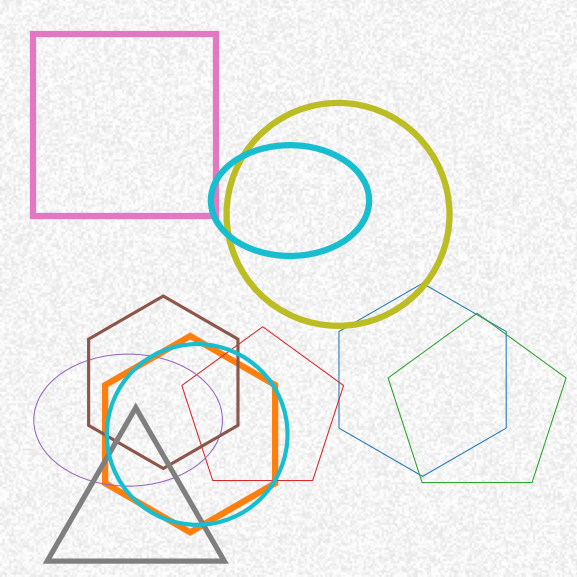[{"shape": "hexagon", "thickness": 0.5, "radius": 0.84, "center": [0.732, 0.341]}, {"shape": "hexagon", "thickness": 3, "radius": 0.85, "center": [0.329, 0.247]}, {"shape": "pentagon", "thickness": 0.5, "radius": 0.81, "center": [0.826, 0.295]}, {"shape": "pentagon", "thickness": 0.5, "radius": 0.74, "center": [0.455, 0.286]}, {"shape": "oval", "thickness": 0.5, "radius": 0.82, "center": [0.222, 0.272]}, {"shape": "hexagon", "thickness": 1.5, "radius": 0.75, "center": [0.283, 0.337]}, {"shape": "square", "thickness": 3, "radius": 0.79, "center": [0.216, 0.783]}, {"shape": "triangle", "thickness": 2.5, "radius": 0.89, "center": [0.235, 0.116]}, {"shape": "circle", "thickness": 3, "radius": 0.97, "center": [0.585, 0.628]}, {"shape": "oval", "thickness": 3, "radius": 0.69, "center": [0.502, 0.652]}, {"shape": "circle", "thickness": 2, "radius": 0.78, "center": [0.341, 0.247]}]